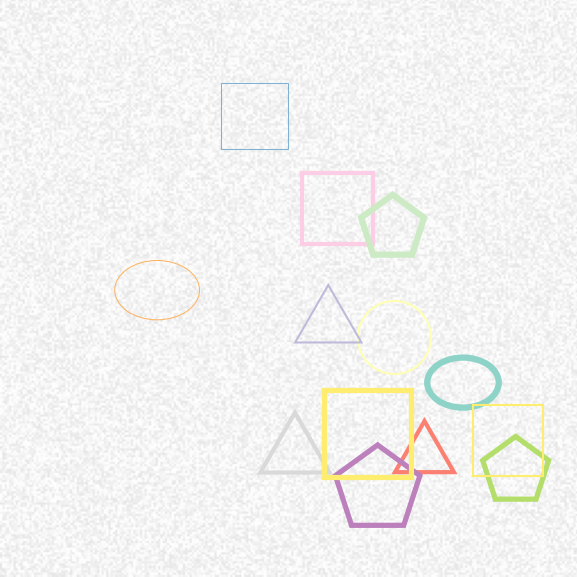[{"shape": "oval", "thickness": 3, "radius": 0.31, "center": [0.802, 0.337]}, {"shape": "circle", "thickness": 1, "radius": 0.32, "center": [0.683, 0.415]}, {"shape": "triangle", "thickness": 1, "radius": 0.33, "center": [0.568, 0.439]}, {"shape": "triangle", "thickness": 2, "radius": 0.29, "center": [0.735, 0.211]}, {"shape": "square", "thickness": 0.5, "radius": 0.29, "center": [0.441, 0.799]}, {"shape": "oval", "thickness": 0.5, "radius": 0.37, "center": [0.272, 0.497]}, {"shape": "pentagon", "thickness": 2.5, "radius": 0.3, "center": [0.893, 0.183]}, {"shape": "square", "thickness": 2, "radius": 0.31, "center": [0.584, 0.638]}, {"shape": "triangle", "thickness": 2, "radius": 0.35, "center": [0.511, 0.215]}, {"shape": "pentagon", "thickness": 2.5, "radius": 0.38, "center": [0.654, 0.152]}, {"shape": "pentagon", "thickness": 3, "radius": 0.29, "center": [0.68, 0.605]}, {"shape": "square", "thickness": 1, "radius": 0.31, "center": [0.88, 0.237]}, {"shape": "square", "thickness": 2.5, "radius": 0.38, "center": [0.636, 0.248]}]